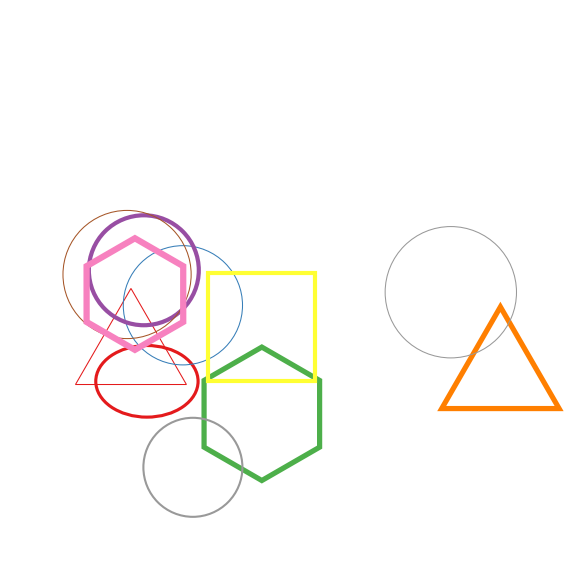[{"shape": "triangle", "thickness": 0.5, "radius": 0.55, "center": [0.227, 0.389]}, {"shape": "oval", "thickness": 1.5, "radius": 0.44, "center": [0.254, 0.339]}, {"shape": "circle", "thickness": 0.5, "radius": 0.52, "center": [0.317, 0.471]}, {"shape": "hexagon", "thickness": 2.5, "radius": 0.58, "center": [0.453, 0.283]}, {"shape": "circle", "thickness": 2, "radius": 0.48, "center": [0.249, 0.531]}, {"shape": "triangle", "thickness": 2.5, "radius": 0.59, "center": [0.867, 0.35]}, {"shape": "square", "thickness": 2, "radius": 0.47, "center": [0.453, 0.433]}, {"shape": "circle", "thickness": 0.5, "radius": 0.55, "center": [0.22, 0.524]}, {"shape": "hexagon", "thickness": 3, "radius": 0.48, "center": [0.234, 0.49]}, {"shape": "circle", "thickness": 1, "radius": 0.43, "center": [0.334, 0.19]}, {"shape": "circle", "thickness": 0.5, "radius": 0.57, "center": [0.781, 0.493]}]